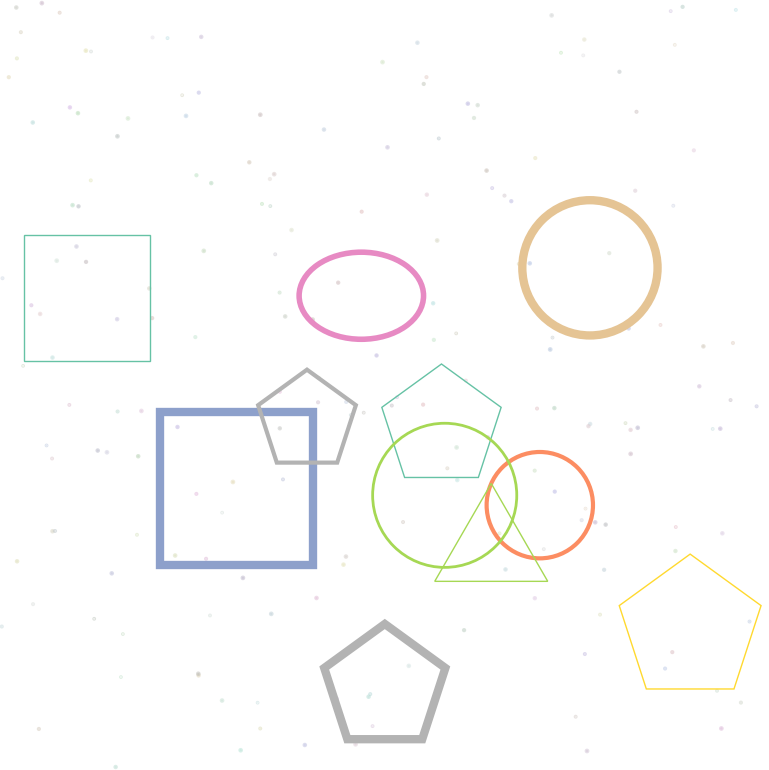[{"shape": "pentagon", "thickness": 0.5, "radius": 0.41, "center": [0.573, 0.446]}, {"shape": "square", "thickness": 0.5, "radius": 0.41, "center": [0.113, 0.613]}, {"shape": "circle", "thickness": 1.5, "radius": 0.35, "center": [0.701, 0.344]}, {"shape": "square", "thickness": 3, "radius": 0.5, "center": [0.307, 0.366]}, {"shape": "oval", "thickness": 2, "radius": 0.4, "center": [0.469, 0.616]}, {"shape": "triangle", "thickness": 0.5, "radius": 0.42, "center": [0.638, 0.287]}, {"shape": "circle", "thickness": 1, "radius": 0.47, "center": [0.578, 0.357]}, {"shape": "pentagon", "thickness": 0.5, "radius": 0.48, "center": [0.896, 0.184]}, {"shape": "circle", "thickness": 3, "radius": 0.44, "center": [0.766, 0.652]}, {"shape": "pentagon", "thickness": 1.5, "radius": 0.33, "center": [0.399, 0.453]}, {"shape": "pentagon", "thickness": 3, "radius": 0.41, "center": [0.5, 0.107]}]